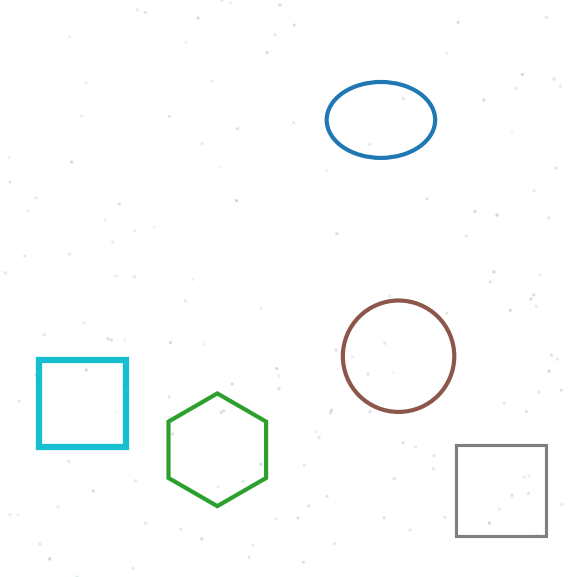[{"shape": "oval", "thickness": 2, "radius": 0.47, "center": [0.66, 0.791]}, {"shape": "hexagon", "thickness": 2, "radius": 0.49, "center": [0.376, 0.22]}, {"shape": "circle", "thickness": 2, "radius": 0.48, "center": [0.69, 0.382]}, {"shape": "square", "thickness": 1.5, "radius": 0.39, "center": [0.868, 0.15]}, {"shape": "square", "thickness": 3, "radius": 0.38, "center": [0.143, 0.301]}]